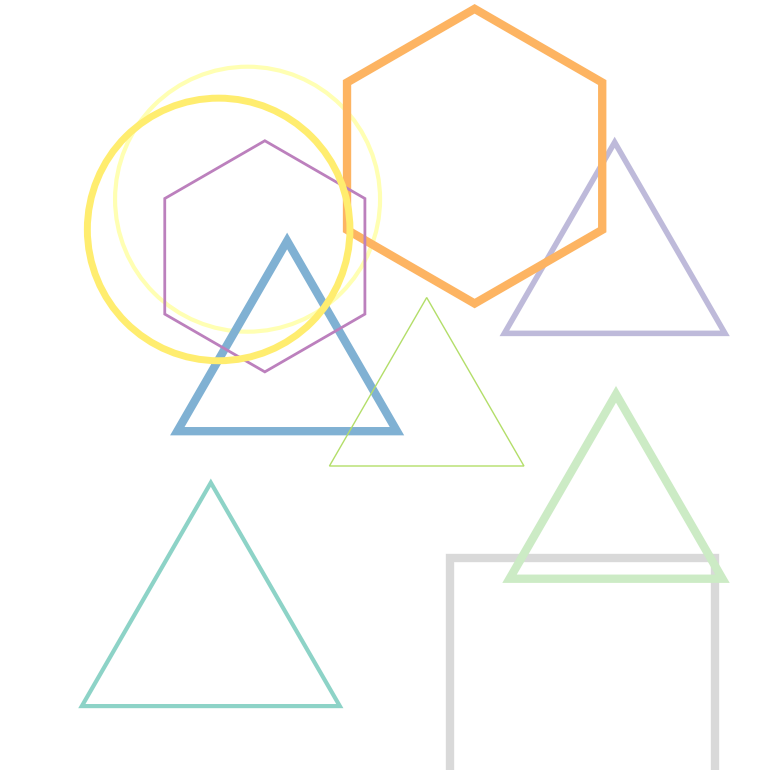[{"shape": "triangle", "thickness": 1.5, "radius": 0.97, "center": [0.274, 0.18]}, {"shape": "circle", "thickness": 1.5, "radius": 0.86, "center": [0.322, 0.741]}, {"shape": "triangle", "thickness": 2, "radius": 0.83, "center": [0.798, 0.65]}, {"shape": "triangle", "thickness": 3, "radius": 0.82, "center": [0.373, 0.522]}, {"shape": "hexagon", "thickness": 3, "radius": 0.96, "center": [0.616, 0.797]}, {"shape": "triangle", "thickness": 0.5, "radius": 0.73, "center": [0.554, 0.468]}, {"shape": "square", "thickness": 3, "radius": 0.86, "center": [0.757, 0.104]}, {"shape": "hexagon", "thickness": 1, "radius": 0.75, "center": [0.344, 0.667]}, {"shape": "triangle", "thickness": 3, "radius": 0.8, "center": [0.8, 0.328]}, {"shape": "circle", "thickness": 2.5, "radius": 0.85, "center": [0.284, 0.702]}]